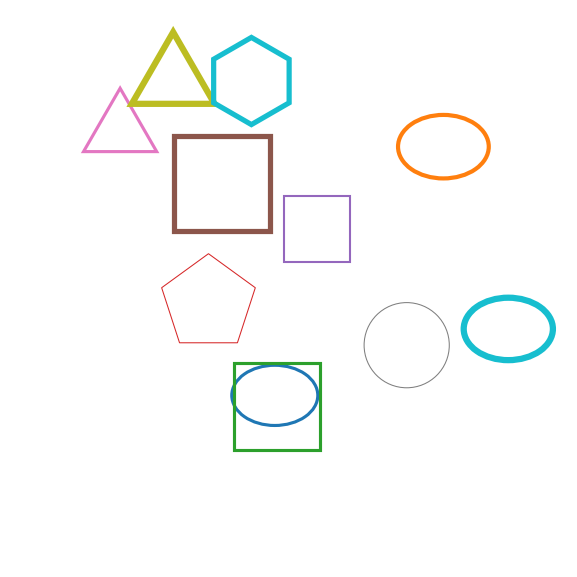[{"shape": "oval", "thickness": 1.5, "radius": 0.37, "center": [0.476, 0.315]}, {"shape": "oval", "thickness": 2, "radius": 0.39, "center": [0.768, 0.745]}, {"shape": "square", "thickness": 1.5, "radius": 0.37, "center": [0.48, 0.295]}, {"shape": "pentagon", "thickness": 0.5, "radius": 0.43, "center": [0.361, 0.475]}, {"shape": "square", "thickness": 1, "radius": 0.29, "center": [0.549, 0.603]}, {"shape": "square", "thickness": 2.5, "radius": 0.41, "center": [0.385, 0.681]}, {"shape": "triangle", "thickness": 1.5, "radius": 0.37, "center": [0.208, 0.773]}, {"shape": "circle", "thickness": 0.5, "radius": 0.37, "center": [0.704, 0.401]}, {"shape": "triangle", "thickness": 3, "radius": 0.41, "center": [0.3, 0.861]}, {"shape": "hexagon", "thickness": 2.5, "radius": 0.38, "center": [0.435, 0.859]}, {"shape": "oval", "thickness": 3, "radius": 0.39, "center": [0.88, 0.43]}]